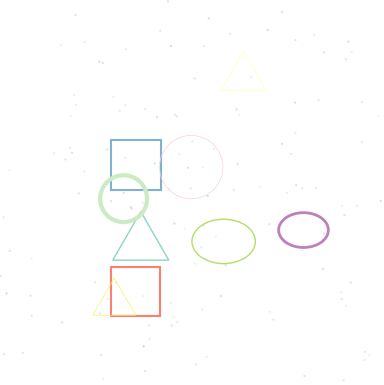[{"shape": "triangle", "thickness": 1, "radius": 0.42, "center": [0.366, 0.366]}, {"shape": "triangle", "thickness": 0.5, "radius": 0.34, "center": [0.633, 0.798]}, {"shape": "square", "thickness": 1.5, "radius": 0.32, "center": [0.353, 0.243]}, {"shape": "square", "thickness": 1.5, "radius": 0.33, "center": [0.354, 0.572]}, {"shape": "oval", "thickness": 1, "radius": 0.41, "center": [0.581, 0.373]}, {"shape": "circle", "thickness": 0.5, "radius": 0.41, "center": [0.497, 0.566]}, {"shape": "oval", "thickness": 2, "radius": 0.32, "center": [0.788, 0.402]}, {"shape": "circle", "thickness": 3, "radius": 0.3, "center": [0.321, 0.484]}, {"shape": "triangle", "thickness": 0.5, "radius": 0.32, "center": [0.297, 0.213]}]